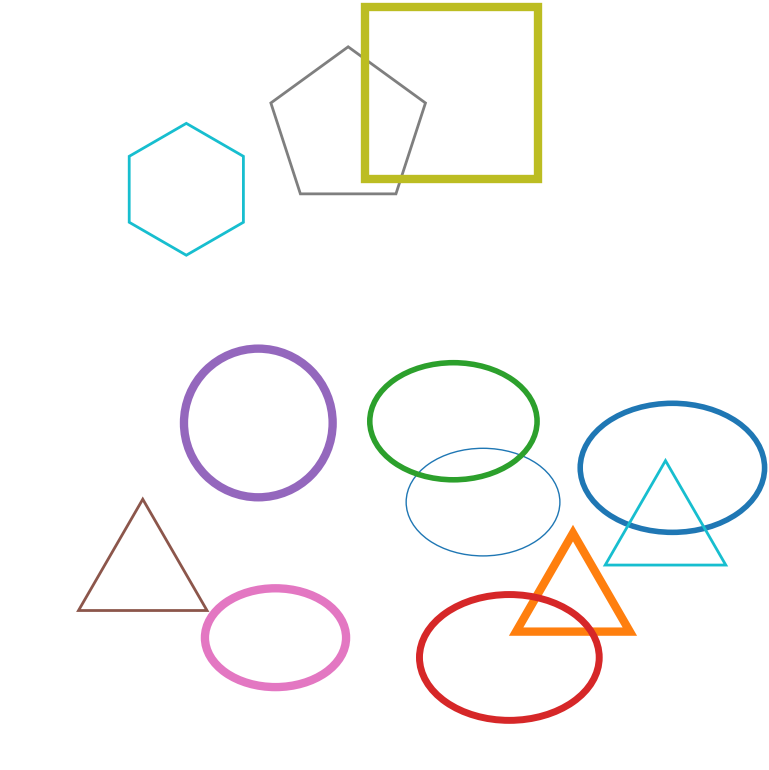[{"shape": "oval", "thickness": 0.5, "radius": 0.5, "center": [0.627, 0.348]}, {"shape": "oval", "thickness": 2, "radius": 0.6, "center": [0.873, 0.392]}, {"shape": "triangle", "thickness": 3, "radius": 0.43, "center": [0.744, 0.222]}, {"shape": "oval", "thickness": 2, "radius": 0.54, "center": [0.589, 0.453]}, {"shape": "oval", "thickness": 2.5, "radius": 0.58, "center": [0.661, 0.146]}, {"shape": "circle", "thickness": 3, "radius": 0.48, "center": [0.335, 0.451]}, {"shape": "triangle", "thickness": 1, "radius": 0.48, "center": [0.185, 0.255]}, {"shape": "oval", "thickness": 3, "radius": 0.46, "center": [0.358, 0.172]}, {"shape": "pentagon", "thickness": 1, "radius": 0.53, "center": [0.452, 0.834]}, {"shape": "square", "thickness": 3, "radius": 0.56, "center": [0.586, 0.879]}, {"shape": "hexagon", "thickness": 1, "radius": 0.43, "center": [0.242, 0.754]}, {"shape": "triangle", "thickness": 1, "radius": 0.45, "center": [0.864, 0.311]}]